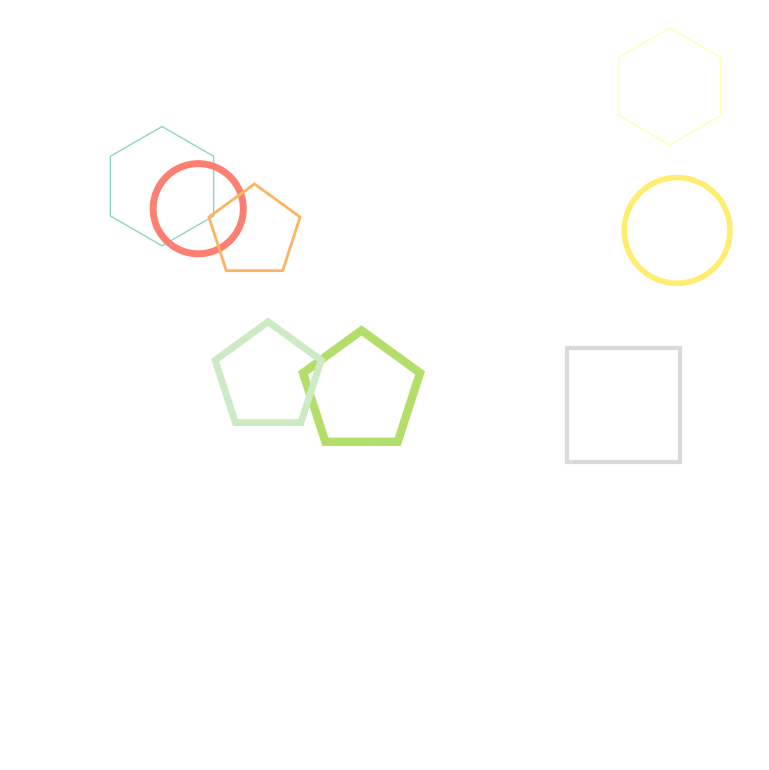[{"shape": "hexagon", "thickness": 0.5, "radius": 0.39, "center": [0.21, 0.758]}, {"shape": "hexagon", "thickness": 0.5, "radius": 0.38, "center": [0.87, 0.888]}, {"shape": "circle", "thickness": 2.5, "radius": 0.29, "center": [0.257, 0.729]}, {"shape": "pentagon", "thickness": 1, "radius": 0.31, "center": [0.331, 0.699]}, {"shape": "pentagon", "thickness": 3, "radius": 0.4, "center": [0.47, 0.491]}, {"shape": "square", "thickness": 1.5, "radius": 0.37, "center": [0.81, 0.474]}, {"shape": "pentagon", "thickness": 2.5, "radius": 0.36, "center": [0.348, 0.51]}, {"shape": "circle", "thickness": 2, "radius": 0.34, "center": [0.879, 0.701]}]